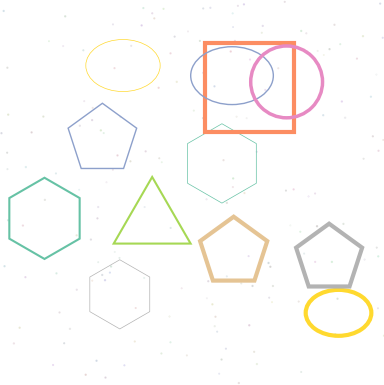[{"shape": "hexagon", "thickness": 0.5, "radius": 0.52, "center": [0.576, 0.576]}, {"shape": "hexagon", "thickness": 1.5, "radius": 0.53, "center": [0.116, 0.433]}, {"shape": "square", "thickness": 3, "radius": 0.58, "center": [0.649, 0.774]}, {"shape": "pentagon", "thickness": 1, "radius": 0.47, "center": [0.266, 0.638]}, {"shape": "oval", "thickness": 1, "radius": 0.54, "center": [0.603, 0.804]}, {"shape": "circle", "thickness": 2.5, "radius": 0.47, "center": [0.744, 0.787]}, {"shape": "triangle", "thickness": 1.5, "radius": 0.58, "center": [0.395, 0.425]}, {"shape": "oval", "thickness": 3, "radius": 0.43, "center": [0.879, 0.187]}, {"shape": "oval", "thickness": 0.5, "radius": 0.48, "center": [0.319, 0.83]}, {"shape": "pentagon", "thickness": 3, "radius": 0.46, "center": [0.607, 0.345]}, {"shape": "hexagon", "thickness": 0.5, "radius": 0.45, "center": [0.311, 0.235]}, {"shape": "pentagon", "thickness": 3, "radius": 0.45, "center": [0.855, 0.329]}]